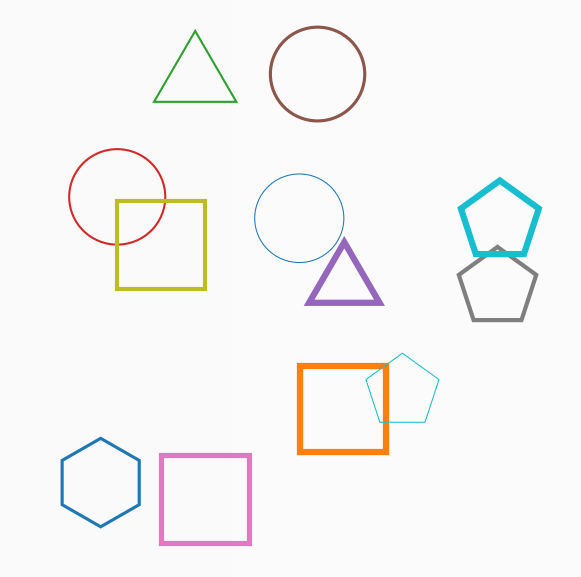[{"shape": "hexagon", "thickness": 1.5, "radius": 0.38, "center": [0.173, 0.164]}, {"shape": "circle", "thickness": 0.5, "radius": 0.38, "center": [0.515, 0.621]}, {"shape": "square", "thickness": 3, "radius": 0.37, "center": [0.59, 0.291]}, {"shape": "triangle", "thickness": 1, "radius": 0.41, "center": [0.336, 0.864]}, {"shape": "circle", "thickness": 1, "radius": 0.41, "center": [0.202, 0.658]}, {"shape": "triangle", "thickness": 3, "radius": 0.35, "center": [0.592, 0.51]}, {"shape": "circle", "thickness": 1.5, "radius": 0.41, "center": [0.546, 0.871]}, {"shape": "square", "thickness": 2.5, "radius": 0.38, "center": [0.352, 0.135]}, {"shape": "pentagon", "thickness": 2, "radius": 0.35, "center": [0.856, 0.502]}, {"shape": "square", "thickness": 2, "radius": 0.38, "center": [0.276, 0.575]}, {"shape": "pentagon", "thickness": 0.5, "radius": 0.33, "center": [0.692, 0.321]}, {"shape": "pentagon", "thickness": 3, "radius": 0.35, "center": [0.86, 0.616]}]